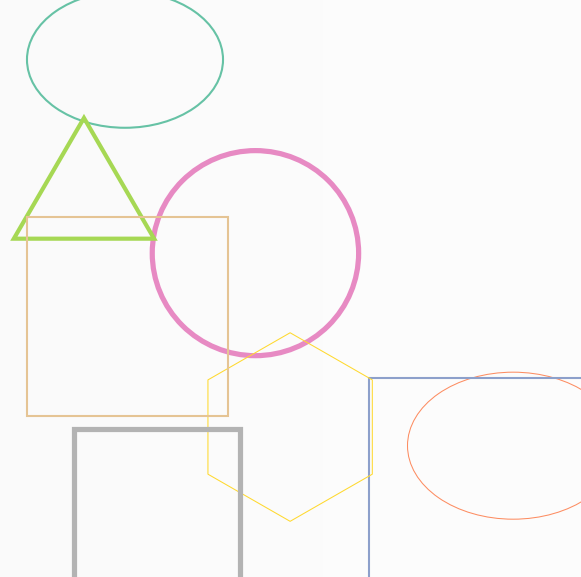[{"shape": "oval", "thickness": 1, "radius": 0.84, "center": [0.215, 0.896]}, {"shape": "oval", "thickness": 0.5, "radius": 0.91, "center": [0.883, 0.227]}, {"shape": "square", "thickness": 1, "radius": 0.93, "center": [0.821, 0.158]}, {"shape": "circle", "thickness": 2.5, "radius": 0.89, "center": [0.439, 0.561]}, {"shape": "triangle", "thickness": 2, "radius": 0.7, "center": [0.144, 0.656]}, {"shape": "hexagon", "thickness": 0.5, "radius": 0.82, "center": [0.499, 0.26]}, {"shape": "square", "thickness": 1, "radius": 0.86, "center": [0.219, 0.451]}, {"shape": "square", "thickness": 2.5, "radius": 0.72, "center": [0.27, 0.113]}]